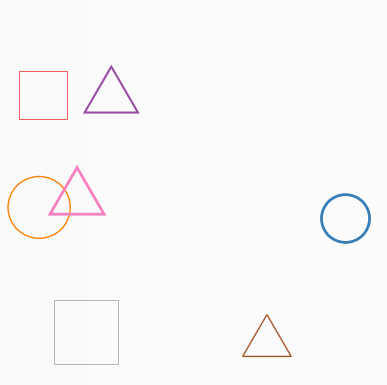[{"shape": "square", "thickness": 0.5, "radius": 0.31, "center": [0.111, 0.753]}, {"shape": "circle", "thickness": 2, "radius": 0.31, "center": [0.892, 0.432]}, {"shape": "triangle", "thickness": 1.5, "radius": 0.4, "center": [0.287, 0.747]}, {"shape": "circle", "thickness": 1, "radius": 0.4, "center": [0.101, 0.461]}, {"shape": "triangle", "thickness": 1, "radius": 0.36, "center": [0.689, 0.11]}, {"shape": "triangle", "thickness": 2, "radius": 0.4, "center": [0.199, 0.484]}, {"shape": "square", "thickness": 0.5, "radius": 0.42, "center": [0.222, 0.138]}]